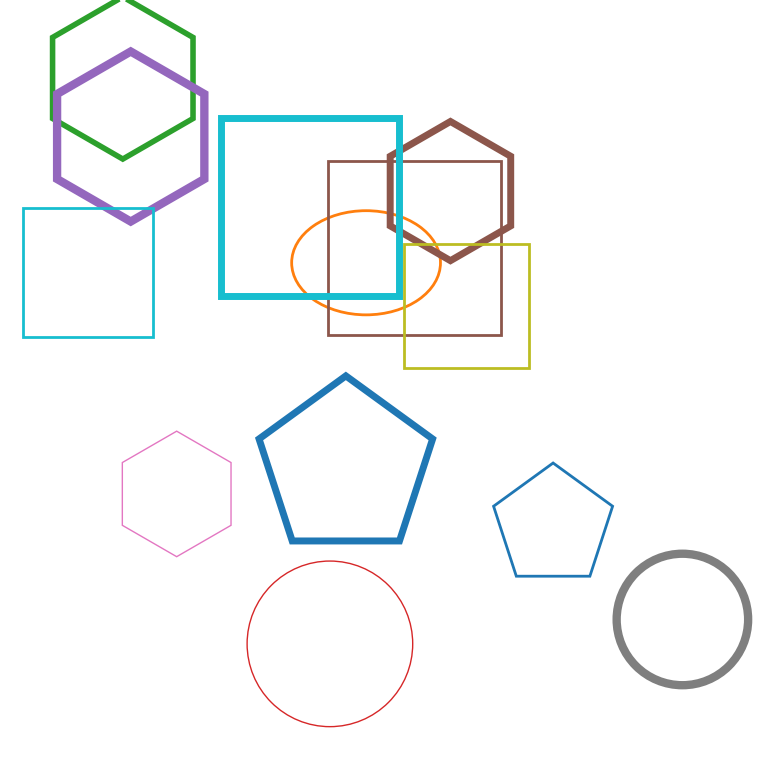[{"shape": "pentagon", "thickness": 2.5, "radius": 0.59, "center": [0.449, 0.393]}, {"shape": "pentagon", "thickness": 1, "radius": 0.41, "center": [0.718, 0.317]}, {"shape": "oval", "thickness": 1, "radius": 0.48, "center": [0.475, 0.659]}, {"shape": "hexagon", "thickness": 2, "radius": 0.53, "center": [0.159, 0.899]}, {"shape": "circle", "thickness": 0.5, "radius": 0.54, "center": [0.428, 0.164]}, {"shape": "hexagon", "thickness": 3, "radius": 0.55, "center": [0.17, 0.823]}, {"shape": "square", "thickness": 1, "radius": 0.56, "center": [0.538, 0.678]}, {"shape": "hexagon", "thickness": 2.5, "radius": 0.45, "center": [0.585, 0.752]}, {"shape": "hexagon", "thickness": 0.5, "radius": 0.41, "center": [0.229, 0.359]}, {"shape": "circle", "thickness": 3, "radius": 0.43, "center": [0.886, 0.195]}, {"shape": "square", "thickness": 1, "radius": 0.4, "center": [0.606, 0.602]}, {"shape": "square", "thickness": 1, "radius": 0.42, "center": [0.114, 0.646]}, {"shape": "square", "thickness": 2.5, "radius": 0.58, "center": [0.403, 0.731]}]